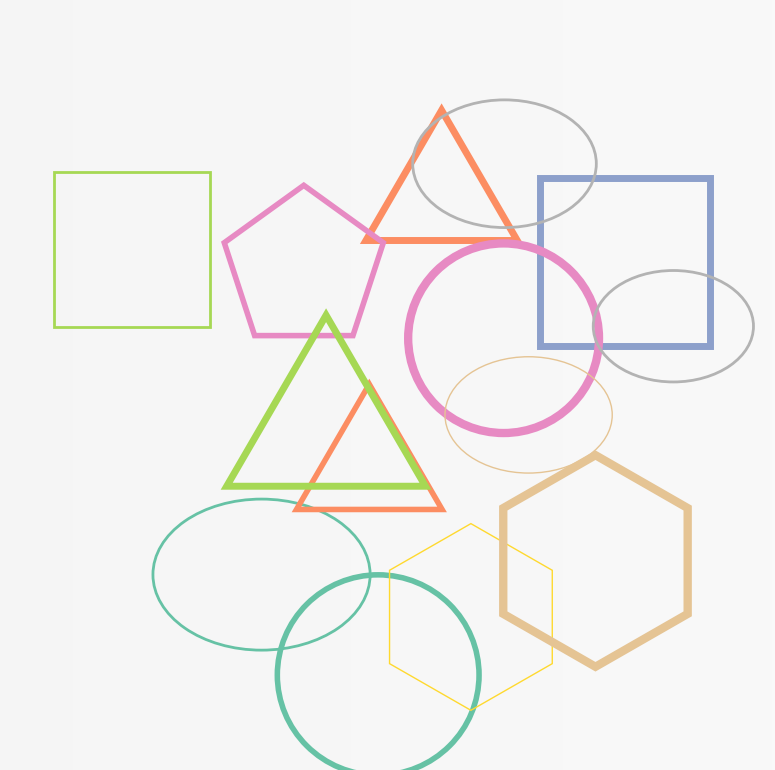[{"shape": "oval", "thickness": 1, "radius": 0.7, "center": [0.337, 0.254]}, {"shape": "circle", "thickness": 2, "radius": 0.65, "center": [0.488, 0.123]}, {"shape": "triangle", "thickness": 2.5, "radius": 0.56, "center": [0.57, 0.744]}, {"shape": "triangle", "thickness": 2, "radius": 0.54, "center": [0.476, 0.393]}, {"shape": "square", "thickness": 2.5, "radius": 0.55, "center": [0.806, 0.66]}, {"shape": "pentagon", "thickness": 2, "radius": 0.54, "center": [0.392, 0.651]}, {"shape": "circle", "thickness": 3, "radius": 0.62, "center": [0.65, 0.561]}, {"shape": "square", "thickness": 1, "radius": 0.5, "center": [0.171, 0.676]}, {"shape": "triangle", "thickness": 2.5, "radius": 0.74, "center": [0.421, 0.443]}, {"shape": "hexagon", "thickness": 0.5, "radius": 0.61, "center": [0.608, 0.199]}, {"shape": "hexagon", "thickness": 3, "radius": 0.69, "center": [0.768, 0.271]}, {"shape": "oval", "thickness": 0.5, "radius": 0.54, "center": [0.682, 0.461]}, {"shape": "oval", "thickness": 1, "radius": 0.59, "center": [0.651, 0.787]}, {"shape": "oval", "thickness": 1, "radius": 0.52, "center": [0.869, 0.576]}]